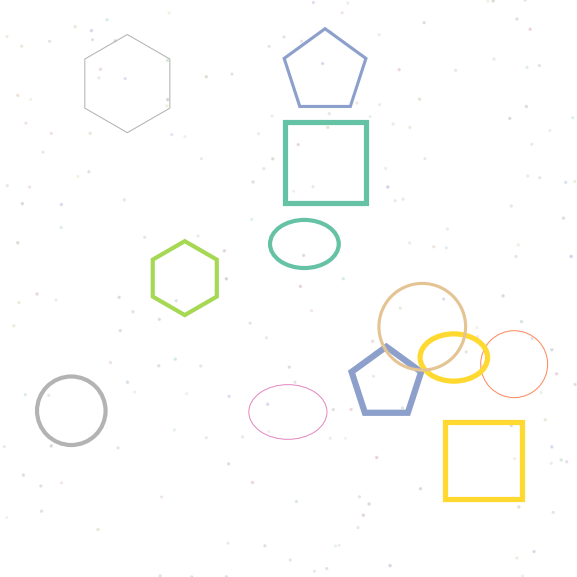[{"shape": "square", "thickness": 2.5, "radius": 0.35, "center": [0.563, 0.718]}, {"shape": "oval", "thickness": 2, "radius": 0.3, "center": [0.527, 0.577]}, {"shape": "circle", "thickness": 0.5, "radius": 0.29, "center": [0.89, 0.369]}, {"shape": "pentagon", "thickness": 3, "radius": 0.32, "center": [0.669, 0.336]}, {"shape": "pentagon", "thickness": 1.5, "radius": 0.37, "center": [0.563, 0.875]}, {"shape": "oval", "thickness": 0.5, "radius": 0.34, "center": [0.499, 0.286]}, {"shape": "hexagon", "thickness": 2, "radius": 0.32, "center": [0.32, 0.518]}, {"shape": "oval", "thickness": 2.5, "radius": 0.29, "center": [0.786, 0.38]}, {"shape": "square", "thickness": 2.5, "radius": 0.33, "center": [0.837, 0.201]}, {"shape": "circle", "thickness": 1.5, "radius": 0.38, "center": [0.731, 0.433]}, {"shape": "circle", "thickness": 2, "radius": 0.3, "center": [0.123, 0.288]}, {"shape": "hexagon", "thickness": 0.5, "radius": 0.42, "center": [0.22, 0.854]}]